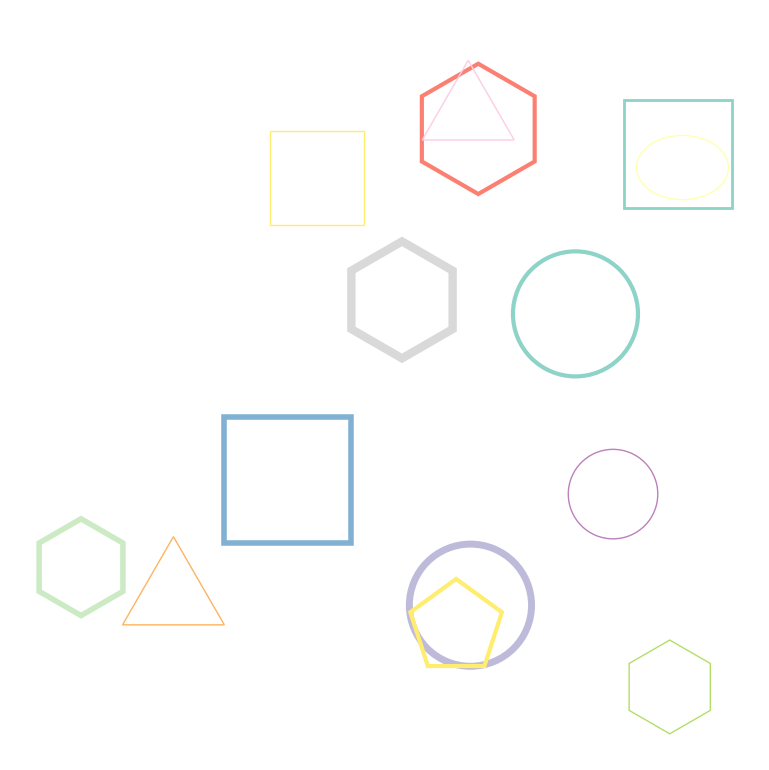[{"shape": "square", "thickness": 1, "radius": 0.35, "center": [0.881, 0.8]}, {"shape": "circle", "thickness": 1.5, "radius": 0.41, "center": [0.747, 0.592]}, {"shape": "oval", "thickness": 0.5, "radius": 0.3, "center": [0.886, 0.782]}, {"shape": "circle", "thickness": 2.5, "radius": 0.4, "center": [0.611, 0.214]}, {"shape": "hexagon", "thickness": 1.5, "radius": 0.42, "center": [0.621, 0.833]}, {"shape": "square", "thickness": 2, "radius": 0.41, "center": [0.373, 0.377]}, {"shape": "triangle", "thickness": 0.5, "radius": 0.38, "center": [0.225, 0.227]}, {"shape": "hexagon", "thickness": 0.5, "radius": 0.3, "center": [0.87, 0.108]}, {"shape": "triangle", "thickness": 0.5, "radius": 0.34, "center": [0.608, 0.853]}, {"shape": "hexagon", "thickness": 3, "radius": 0.38, "center": [0.522, 0.611]}, {"shape": "circle", "thickness": 0.5, "radius": 0.29, "center": [0.796, 0.358]}, {"shape": "hexagon", "thickness": 2, "radius": 0.31, "center": [0.105, 0.263]}, {"shape": "square", "thickness": 0.5, "radius": 0.31, "center": [0.412, 0.769]}, {"shape": "pentagon", "thickness": 1.5, "radius": 0.31, "center": [0.592, 0.186]}]